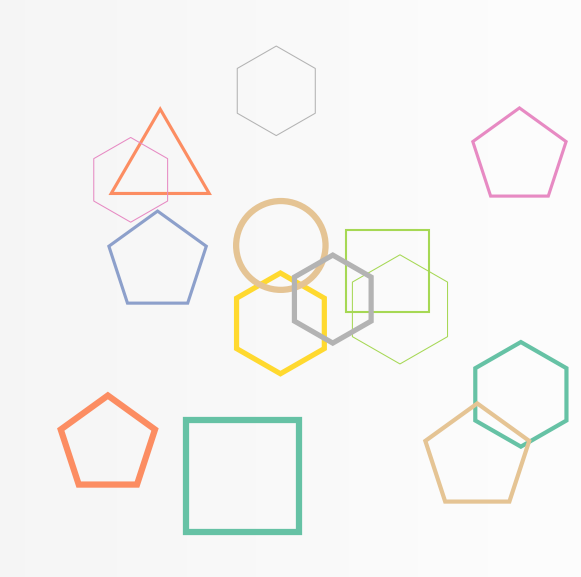[{"shape": "square", "thickness": 3, "radius": 0.49, "center": [0.417, 0.175]}, {"shape": "hexagon", "thickness": 2, "radius": 0.45, "center": [0.896, 0.316]}, {"shape": "triangle", "thickness": 1.5, "radius": 0.49, "center": [0.276, 0.713]}, {"shape": "pentagon", "thickness": 3, "radius": 0.43, "center": [0.186, 0.229]}, {"shape": "pentagon", "thickness": 1.5, "radius": 0.44, "center": [0.271, 0.546]}, {"shape": "hexagon", "thickness": 0.5, "radius": 0.37, "center": [0.225, 0.688]}, {"shape": "pentagon", "thickness": 1.5, "radius": 0.42, "center": [0.894, 0.728]}, {"shape": "hexagon", "thickness": 0.5, "radius": 0.47, "center": [0.688, 0.463]}, {"shape": "square", "thickness": 1, "radius": 0.36, "center": [0.667, 0.53]}, {"shape": "hexagon", "thickness": 2.5, "radius": 0.44, "center": [0.482, 0.439]}, {"shape": "circle", "thickness": 3, "radius": 0.38, "center": [0.483, 0.574]}, {"shape": "pentagon", "thickness": 2, "radius": 0.47, "center": [0.821, 0.207]}, {"shape": "hexagon", "thickness": 0.5, "radius": 0.39, "center": [0.475, 0.842]}, {"shape": "hexagon", "thickness": 2.5, "radius": 0.38, "center": [0.573, 0.481]}]